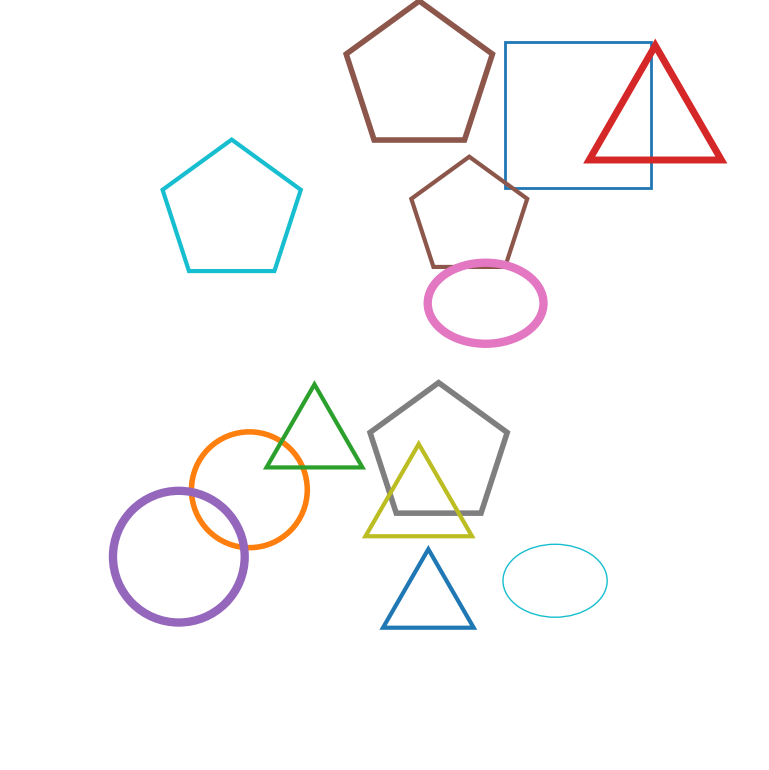[{"shape": "square", "thickness": 1, "radius": 0.47, "center": [0.751, 0.851]}, {"shape": "triangle", "thickness": 1.5, "radius": 0.34, "center": [0.556, 0.219]}, {"shape": "circle", "thickness": 2, "radius": 0.38, "center": [0.324, 0.364]}, {"shape": "triangle", "thickness": 1.5, "radius": 0.36, "center": [0.408, 0.429]}, {"shape": "triangle", "thickness": 2.5, "radius": 0.5, "center": [0.851, 0.842]}, {"shape": "circle", "thickness": 3, "radius": 0.43, "center": [0.232, 0.277]}, {"shape": "pentagon", "thickness": 2, "radius": 0.5, "center": [0.545, 0.899]}, {"shape": "pentagon", "thickness": 1.5, "radius": 0.4, "center": [0.609, 0.717]}, {"shape": "oval", "thickness": 3, "radius": 0.38, "center": [0.631, 0.606]}, {"shape": "pentagon", "thickness": 2, "radius": 0.47, "center": [0.57, 0.409]}, {"shape": "triangle", "thickness": 1.5, "radius": 0.4, "center": [0.544, 0.344]}, {"shape": "pentagon", "thickness": 1.5, "radius": 0.47, "center": [0.301, 0.724]}, {"shape": "oval", "thickness": 0.5, "radius": 0.34, "center": [0.721, 0.246]}]